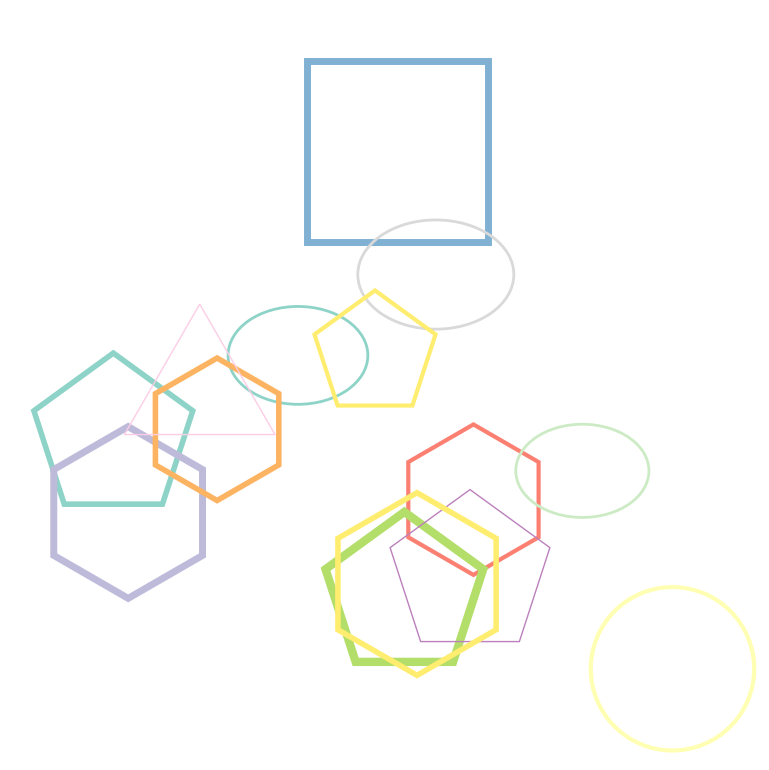[{"shape": "pentagon", "thickness": 2, "radius": 0.54, "center": [0.147, 0.433]}, {"shape": "oval", "thickness": 1, "radius": 0.45, "center": [0.387, 0.538]}, {"shape": "circle", "thickness": 1.5, "radius": 0.53, "center": [0.873, 0.131]}, {"shape": "hexagon", "thickness": 2.5, "radius": 0.56, "center": [0.166, 0.334]}, {"shape": "hexagon", "thickness": 1.5, "radius": 0.49, "center": [0.615, 0.351]}, {"shape": "square", "thickness": 2.5, "radius": 0.59, "center": [0.516, 0.803]}, {"shape": "hexagon", "thickness": 2, "radius": 0.46, "center": [0.282, 0.442]}, {"shape": "pentagon", "thickness": 3, "radius": 0.54, "center": [0.525, 0.228]}, {"shape": "triangle", "thickness": 0.5, "radius": 0.56, "center": [0.259, 0.492]}, {"shape": "oval", "thickness": 1, "radius": 0.51, "center": [0.566, 0.643]}, {"shape": "pentagon", "thickness": 0.5, "radius": 0.55, "center": [0.61, 0.255]}, {"shape": "oval", "thickness": 1, "radius": 0.43, "center": [0.756, 0.389]}, {"shape": "pentagon", "thickness": 1.5, "radius": 0.41, "center": [0.487, 0.54]}, {"shape": "hexagon", "thickness": 2, "radius": 0.59, "center": [0.542, 0.242]}]